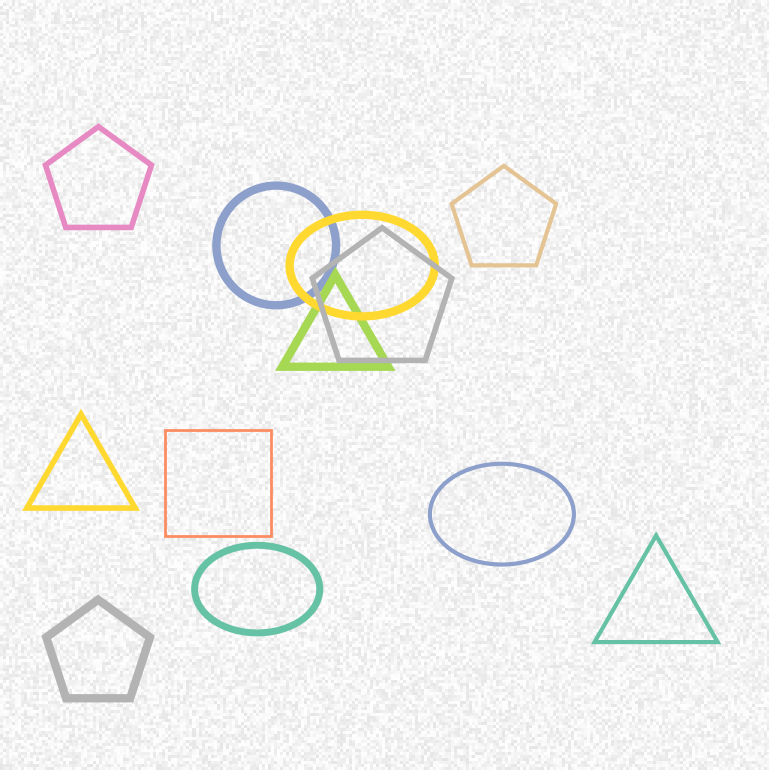[{"shape": "oval", "thickness": 2.5, "radius": 0.41, "center": [0.334, 0.235]}, {"shape": "triangle", "thickness": 1.5, "radius": 0.46, "center": [0.852, 0.212]}, {"shape": "square", "thickness": 1, "radius": 0.35, "center": [0.283, 0.373]}, {"shape": "circle", "thickness": 3, "radius": 0.39, "center": [0.359, 0.681]}, {"shape": "oval", "thickness": 1.5, "radius": 0.47, "center": [0.652, 0.332]}, {"shape": "pentagon", "thickness": 2, "radius": 0.36, "center": [0.128, 0.763]}, {"shape": "triangle", "thickness": 3, "radius": 0.4, "center": [0.435, 0.563]}, {"shape": "triangle", "thickness": 2, "radius": 0.41, "center": [0.105, 0.381]}, {"shape": "oval", "thickness": 3, "radius": 0.47, "center": [0.47, 0.655]}, {"shape": "pentagon", "thickness": 1.5, "radius": 0.36, "center": [0.654, 0.713]}, {"shape": "pentagon", "thickness": 3, "radius": 0.35, "center": [0.127, 0.15]}, {"shape": "pentagon", "thickness": 2, "radius": 0.48, "center": [0.496, 0.609]}]